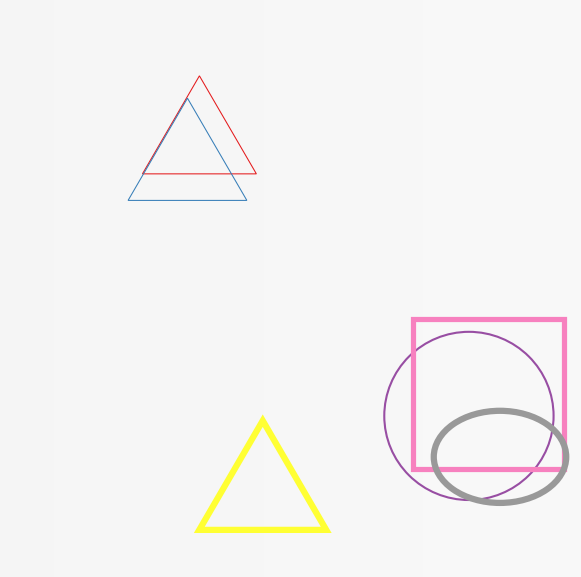[{"shape": "triangle", "thickness": 0.5, "radius": 0.57, "center": [0.343, 0.755]}, {"shape": "triangle", "thickness": 0.5, "radius": 0.59, "center": [0.323, 0.711]}, {"shape": "circle", "thickness": 1, "radius": 0.73, "center": [0.807, 0.279]}, {"shape": "triangle", "thickness": 3, "radius": 0.63, "center": [0.452, 0.145]}, {"shape": "square", "thickness": 2.5, "radius": 0.65, "center": [0.84, 0.317]}, {"shape": "oval", "thickness": 3, "radius": 0.57, "center": [0.86, 0.208]}]